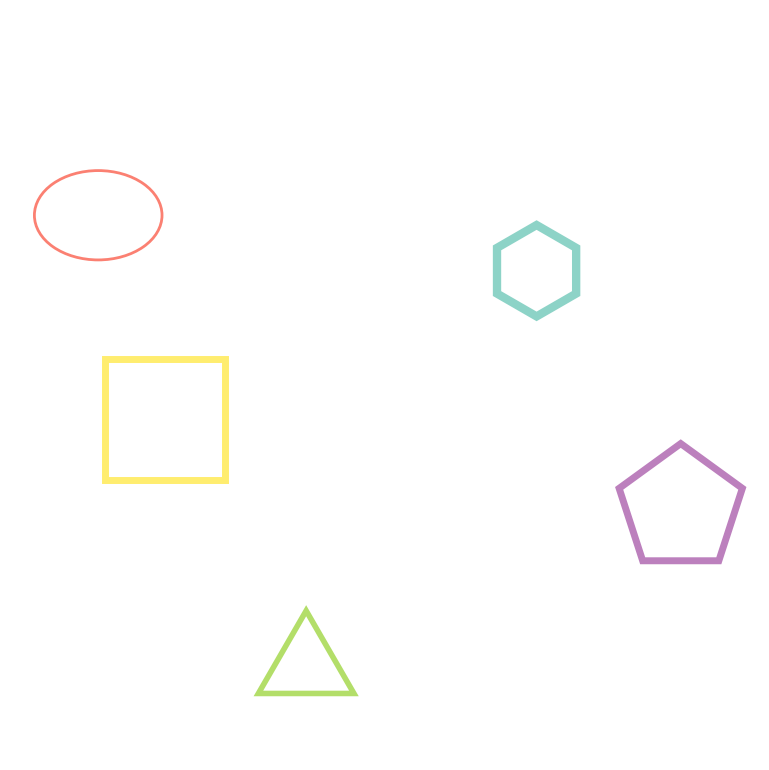[{"shape": "hexagon", "thickness": 3, "radius": 0.3, "center": [0.697, 0.648]}, {"shape": "oval", "thickness": 1, "radius": 0.41, "center": [0.128, 0.72]}, {"shape": "triangle", "thickness": 2, "radius": 0.36, "center": [0.398, 0.135]}, {"shape": "pentagon", "thickness": 2.5, "radius": 0.42, "center": [0.884, 0.34]}, {"shape": "square", "thickness": 2.5, "radius": 0.39, "center": [0.214, 0.455]}]